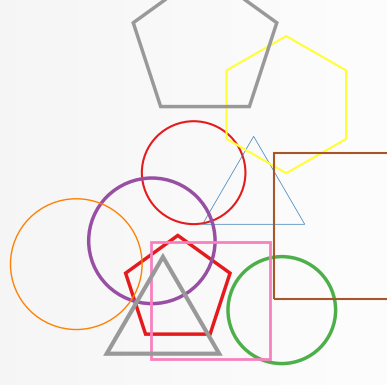[{"shape": "pentagon", "thickness": 2.5, "radius": 0.71, "center": [0.459, 0.247]}, {"shape": "circle", "thickness": 1.5, "radius": 0.67, "center": [0.5, 0.551]}, {"shape": "triangle", "thickness": 0.5, "radius": 0.76, "center": [0.655, 0.494]}, {"shape": "circle", "thickness": 2.5, "radius": 0.69, "center": [0.727, 0.195]}, {"shape": "circle", "thickness": 2.5, "radius": 0.82, "center": [0.392, 0.374]}, {"shape": "circle", "thickness": 1, "radius": 0.85, "center": [0.197, 0.314]}, {"shape": "hexagon", "thickness": 1.5, "radius": 0.89, "center": [0.739, 0.728]}, {"shape": "square", "thickness": 1.5, "radius": 0.95, "center": [0.897, 0.413]}, {"shape": "square", "thickness": 2, "radius": 0.76, "center": [0.543, 0.22]}, {"shape": "triangle", "thickness": 3, "radius": 0.84, "center": [0.421, 0.165]}, {"shape": "pentagon", "thickness": 2.5, "radius": 0.97, "center": [0.529, 0.881]}]